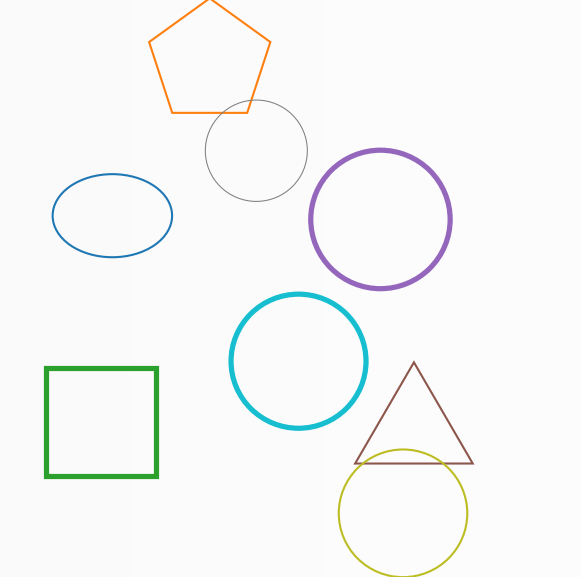[{"shape": "oval", "thickness": 1, "radius": 0.51, "center": [0.193, 0.626]}, {"shape": "pentagon", "thickness": 1, "radius": 0.55, "center": [0.361, 0.892]}, {"shape": "square", "thickness": 2.5, "radius": 0.47, "center": [0.174, 0.268]}, {"shape": "circle", "thickness": 2.5, "radius": 0.6, "center": [0.655, 0.619]}, {"shape": "triangle", "thickness": 1, "radius": 0.58, "center": [0.712, 0.255]}, {"shape": "circle", "thickness": 0.5, "radius": 0.44, "center": [0.441, 0.738]}, {"shape": "circle", "thickness": 1, "radius": 0.55, "center": [0.693, 0.11]}, {"shape": "circle", "thickness": 2.5, "radius": 0.58, "center": [0.514, 0.374]}]